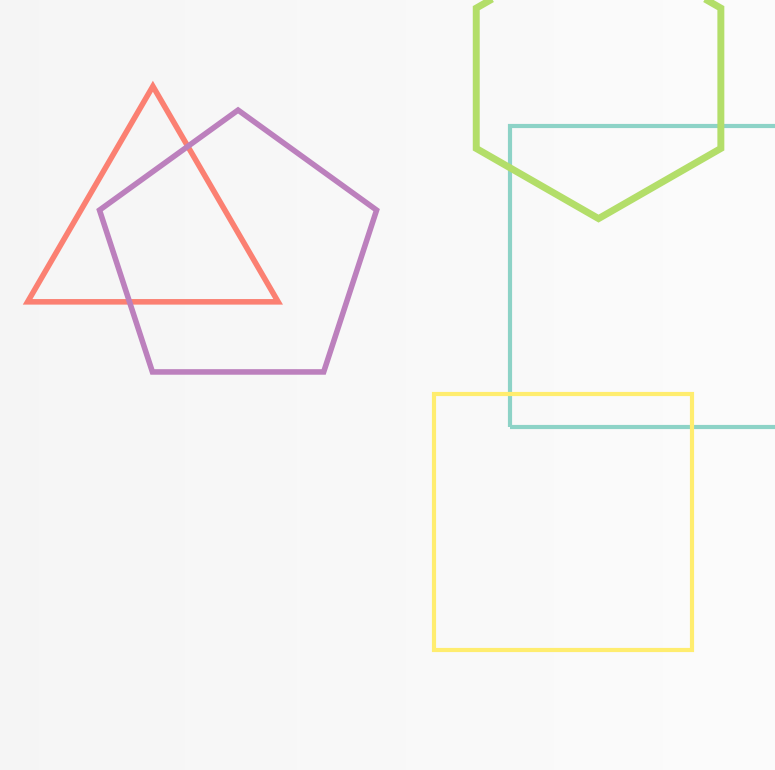[{"shape": "square", "thickness": 1.5, "radius": 0.98, "center": [0.854, 0.641]}, {"shape": "triangle", "thickness": 2, "radius": 0.93, "center": [0.197, 0.701]}, {"shape": "hexagon", "thickness": 2.5, "radius": 0.91, "center": [0.772, 0.898]}, {"shape": "pentagon", "thickness": 2, "radius": 0.94, "center": [0.307, 0.669]}, {"shape": "square", "thickness": 1.5, "radius": 0.83, "center": [0.727, 0.322]}]